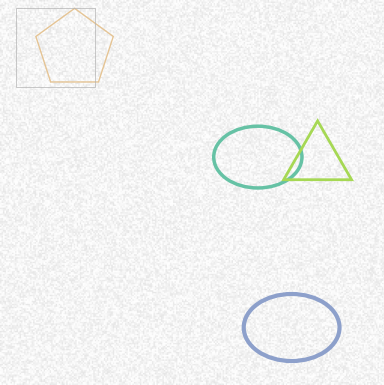[{"shape": "oval", "thickness": 2.5, "radius": 0.57, "center": [0.67, 0.592]}, {"shape": "oval", "thickness": 3, "radius": 0.62, "center": [0.757, 0.149]}, {"shape": "triangle", "thickness": 2, "radius": 0.51, "center": [0.825, 0.584]}, {"shape": "pentagon", "thickness": 1, "radius": 0.53, "center": [0.194, 0.873]}, {"shape": "square", "thickness": 0.5, "radius": 0.51, "center": [0.144, 0.877]}]